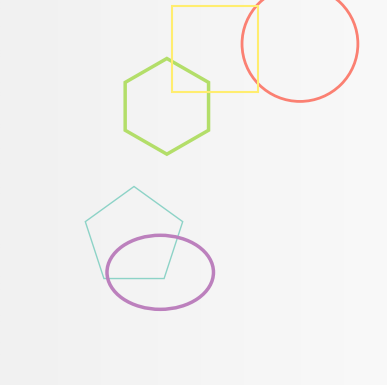[{"shape": "pentagon", "thickness": 1, "radius": 0.66, "center": [0.346, 0.383]}, {"shape": "circle", "thickness": 2, "radius": 0.75, "center": [0.774, 0.886]}, {"shape": "hexagon", "thickness": 2.5, "radius": 0.62, "center": [0.431, 0.724]}, {"shape": "oval", "thickness": 2.5, "radius": 0.69, "center": [0.414, 0.293]}, {"shape": "square", "thickness": 1.5, "radius": 0.56, "center": [0.554, 0.873]}]